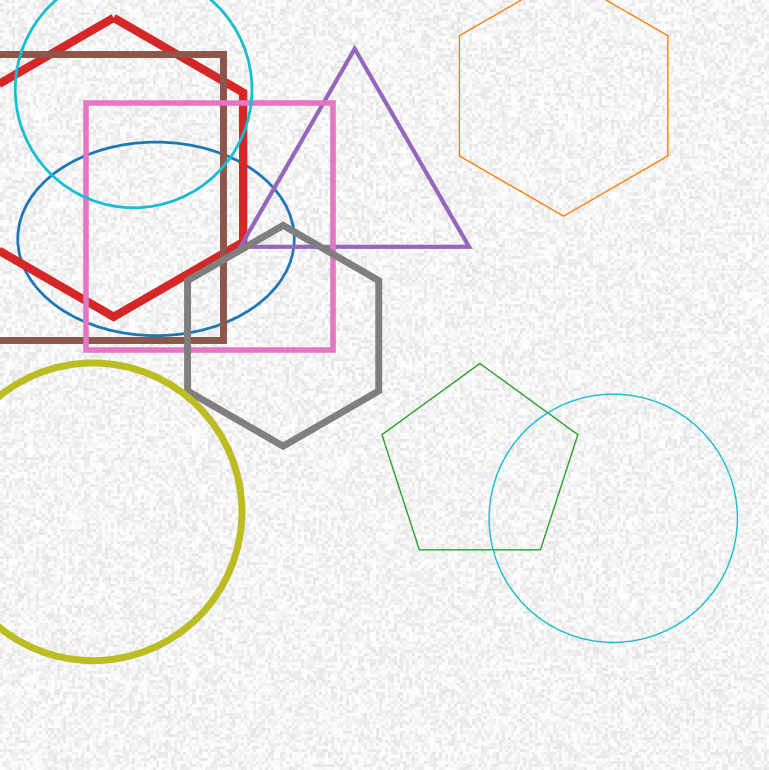[{"shape": "oval", "thickness": 1, "radius": 0.9, "center": [0.203, 0.69]}, {"shape": "hexagon", "thickness": 0.5, "radius": 0.78, "center": [0.732, 0.876]}, {"shape": "pentagon", "thickness": 0.5, "radius": 0.67, "center": [0.623, 0.394]}, {"shape": "hexagon", "thickness": 3, "radius": 0.97, "center": [0.148, 0.783]}, {"shape": "triangle", "thickness": 1.5, "radius": 0.86, "center": [0.461, 0.765]}, {"shape": "square", "thickness": 2.5, "radius": 0.93, "center": [0.104, 0.744]}, {"shape": "square", "thickness": 2, "radius": 0.8, "center": [0.272, 0.706]}, {"shape": "hexagon", "thickness": 2.5, "radius": 0.72, "center": [0.368, 0.564]}, {"shape": "circle", "thickness": 2.5, "radius": 0.97, "center": [0.121, 0.335]}, {"shape": "circle", "thickness": 1, "radius": 0.77, "center": [0.174, 0.884]}, {"shape": "circle", "thickness": 0.5, "radius": 0.81, "center": [0.796, 0.327]}]